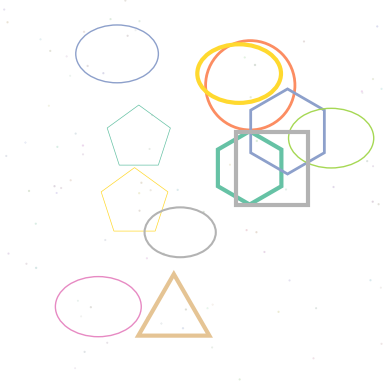[{"shape": "hexagon", "thickness": 3, "radius": 0.48, "center": [0.648, 0.564]}, {"shape": "pentagon", "thickness": 0.5, "radius": 0.43, "center": [0.36, 0.641]}, {"shape": "circle", "thickness": 2, "radius": 0.58, "center": [0.65, 0.778]}, {"shape": "oval", "thickness": 1, "radius": 0.54, "center": [0.304, 0.86]}, {"shape": "hexagon", "thickness": 2, "radius": 0.55, "center": [0.747, 0.659]}, {"shape": "oval", "thickness": 1, "radius": 0.56, "center": [0.255, 0.203]}, {"shape": "oval", "thickness": 1, "radius": 0.55, "center": [0.86, 0.641]}, {"shape": "pentagon", "thickness": 0.5, "radius": 0.46, "center": [0.349, 0.474]}, {"shape": "oval", "thickness": 3, "radius": 0.54, "center": [0.621, 0.809]}, {"shape": "triangle", "thickness": 3, "radius": 0.53, "center": [0.452, 0.181]}, {"shape": "square", "thickness": 3, "radius": 0.47, "center": [0.706, 0.562]}, {"shape": "oval", "thickness": 1.5, "radius": 0.46, "center": [0.468, 0.397]}]